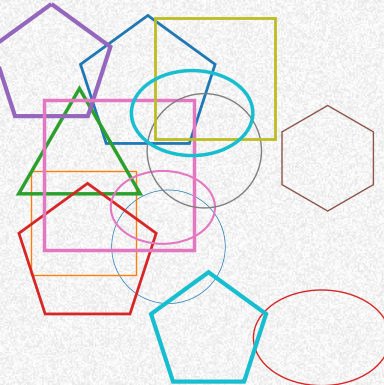[{"shape": "circle", "thickness": 0.5, "radius": 0.74, "center": [0.438, 0.359]}, {"shape": "pentagon", "thickness": 2, "radius": 0.92, "center": [0.384, 0.776]}, {"shape": "square", "thickness": 1, "radius": 0.68, "center": [0.216, 0.421]}, {"shape": "triangle", "thickness": 2.5, "radius": 0.91, "center": [0.206, 0.588]}, {"shape": "oval", "thickness": 1, "radius": 0.89, "center": [0.836, 0.123]}, {"shape": "pentagon", "thickness": 2, "radius": 0.94, "center": [0.227, 0.336]}, {"shape": "pentagon", "thickness": 3, "radius": 0.81, "center": [0.134, 0.829]}, {"shape": "hexagon", "thickness": 1, "radius": 0.69, "center": [0.851, 0.589]}, {"shape": "oval", "thickness": 1.5, "radius": 0.68, "center": [0.423, 0.461]}, {"shape": "square", "thickness": 2.5, "radius": 0.97, "center": [0.31, 0.546]}, {"shape": "circle", "thickness": 1, "radius": 0.74, "center": [0.531, 0.608]}, {"shape": "square", "thickness": 2, "radius": 0.78, "center": [0.558, 0.797]}, {"shape": "oval", "thickness": 2.5, "radius": 0.79, "center": [0.499, 0.706]}, {"shape": "pentagon", "thickness": 3, "radius": 0.79, "center": [0.542, 0.136]}]